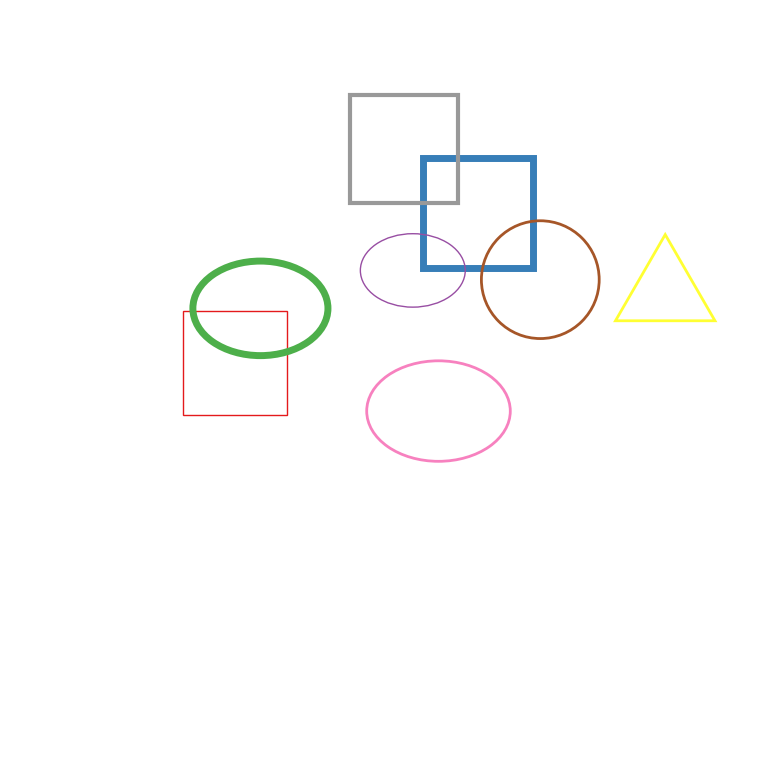[{"shape": "square", "thickness": 0.5, "radius": 0.34, "center": [0.305, 0.529]}, {"shape": "square", "thickness": 2.5, "radius": 0.36, "center": [0.621, 0.723]}, {"shape": "oval", "thickness": 2.5, "radius": 0.44, "center": [0.338, 0.6]}, {"shape": "oval", "thickness": 0.5, "radius": 0.34, "center": [0.536, 0.649]}, {"shape": "triangle", "thickness": 1, "radius": 0.37, "center": [0.864, 0.621]}, {"shape": "circle", "thickness": 1, "radius": 0.38, "center": [0.702, 0.637]}, {"shape": "oval", "thickness": 1, "radius": 0.47, "center": [0.569, 0.466]}, {"shape": "square", "thickness": 1.5, "radius": 0.35, "center": [0.525, 0.807]}]